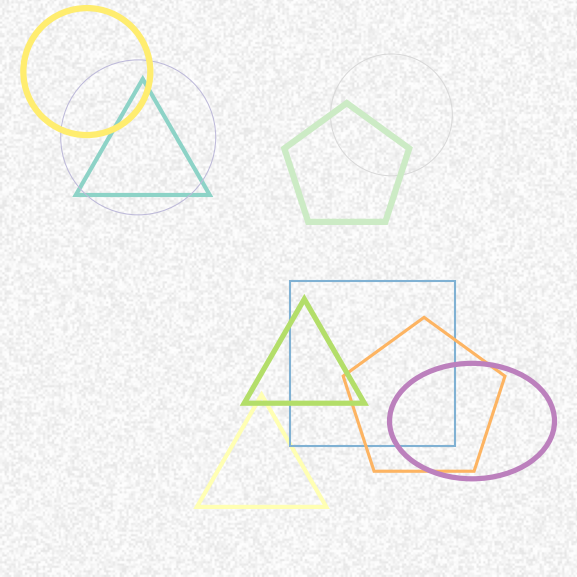[{"shape": "triangle", "thickness": 2, "radius": 0.67, "center": [0.247, 0.728]}, {"shape": "triangle", "thickness": 2, "radius": 0.65, "center": [0.453, 0.186]}, {"shape": "circle", "thickness": 0.5, "radius": 0.67, "center": [0.239, 0.761]}, {"shape": "square", "thickness": 1, "radius": 0.72, "center": [0.645, 0.37]}, {"shape": "pentagon", "thickness": 1.5, "radius": 0.74, "center": [0.734, 0.302]}, {"shape": "triangle", "thickness": 2.5, "radius": 0.6, "center": [0.527, 0.361]}, {"shape": "circle", "thickness": 0.5, "radius": 0.53, "center": [0.678, 0.8]}, {"shape": "oval", "thickness": 2.5, "radius": 0.71, "center": [0.817, 0.27]}, {"shape": "pentagon", "thickness": 3, "radius": 0.57, "center": [0.6, 0.707]}, {"shape": "circle", "thickness": 3, "radius": 0.55, "center": [0.15, 0.875]}]